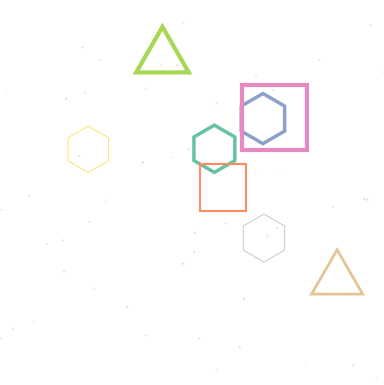[{"shape": "hexagon", "thickness": 2.5, "radius": 0.31, "center": [0.557, 0.614]}, {"shape": "square", "thickness": 1.5, "radius": 0.3, "center": [0.579, 0.513]}, {"shape": "hexagon", "thickness": 2.5, "radius": 0.33, "center": [0.683, 0.692]}, {"shape": "square", "thickness": 3, "radius": 0.42, "center": [0.714, 0.694]}, {"shape": "triangle", "thickness": 3, "radius": 0.39, "center": [0.422, 0.851]}, {"shape": "hexagon", "thickness": 0.5, "radius": 0.3, "center": [0.229, 0.612]}, {"shape": "triangle", "thickness": 2, "radius": 0.38, "center": [0.876, 0.274]}, {"shape": "hexagon", "thickness": 0.5, "radius": 0.31, "center": [0.686, 0.382]}]